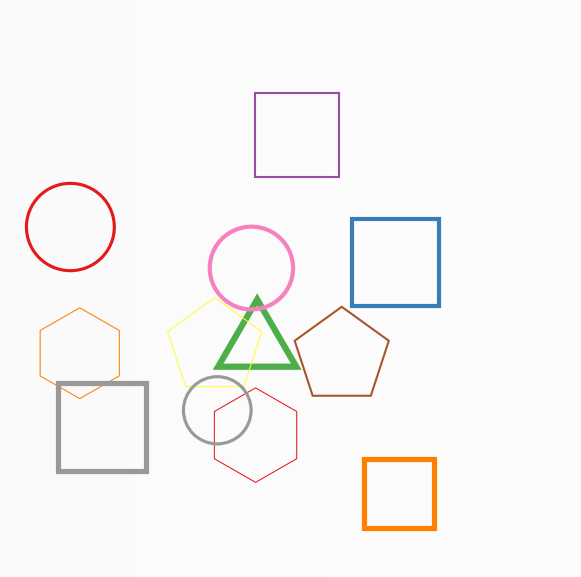[{"shape": "hexagon", "thickness": 0.5, "radius": 0.41, "center": [0.44, 0.246]}, {"shape": "circle", "thickness": 1.5, "radius": 0.38, "center": [0.121, 0.606]}, {"shape": "square", "thickness": 2, "radius": 0.38, "center": [0.681, 0.545]}, {"shape": "triangle", "thickness": 3, "radius": 0.39, "center": [0.442, 0.403]}, {"shape": "square", "thickness": 1, "radius": 0.36, "center": [0.511, 0.765]}, {"shape": "hexagon", "thickness": 0.5, "radius": 0.39, "center": [0.137, 0.388]}, {"shape": "square", "thickness": 2.5, "radius": 0.3, "center": [0.686, 0.145]}, {"shape": "pentagon", "thickness": 0.5, "radius": 0.43, "center": [0.369, 0.399]}, {"shape": "pentagon", "thickness": 1, "radius": 0.43, "center": [0.588, 0.383]}, {"shape": "circle", "thickness": 2, "radius": 0.36, "center": [0.433, 0.535]}, {"shape": "square", "thickness": 2.5, "radius": 0.38, "center": [0.175, 0.26]}, {"shape": "circle", "thickness": 1.5, "radius": 0.29, "center": [0.374, 0.289]}]